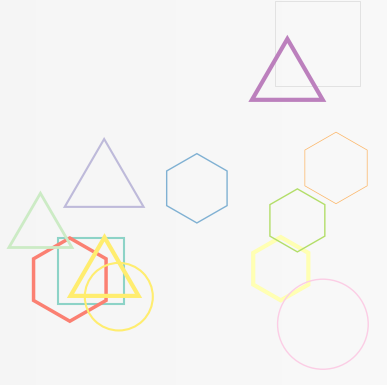[{"shape": "square", "thickness": 1.5, "radius": 0.43, "center": [0.235, 0.295]}, {"shape": "hexagon", "thickness": 3, "radius": 0.41, "center": [0.725, 0.302]}, {"shape": "triangle", "thickness": 1.5, "radius": 0.59, "center": [0.269, 0.521]}, {"shape": "hexagon", "thickness": 2.5, "radius": 0.54, "center": [0.18, 0.274]}, {"shape": "hexagon", "thickness": 1, "radius": 0.45, "center": [0.508, 0.511]}, {"shape": "hexagon", "thickness": 0.5, "radius": 0.46, "center": [0.867, 0.564]}, {"shape": "hexagon", "thickness": 1, "radius": 0.41, "center": [0.767, 0.428]}, {"shape": "circle", "thickness": 1, "radius": 0.58, "center": [0.833, 0.158]}, {"shape": "square", "thickness": 0.5, "radius": 0.55, "center": [0.82, 0.887]}, {"shape": "triangle", "thickness": 3, "radius": 0.53, "center": [0.742, 0.793]}, {"shape": "triangle", "thickness": 2, "radius": 0.47, "center": [0.104, 0.404]}, {"shape": "triangle", "thickness": 3, "radius": 0.51, "center": [0.27, 0.282]}, {"shape": "circle", "thickness": 1.5, "radius": 0.44, "center": [0.307, 0.229]}]